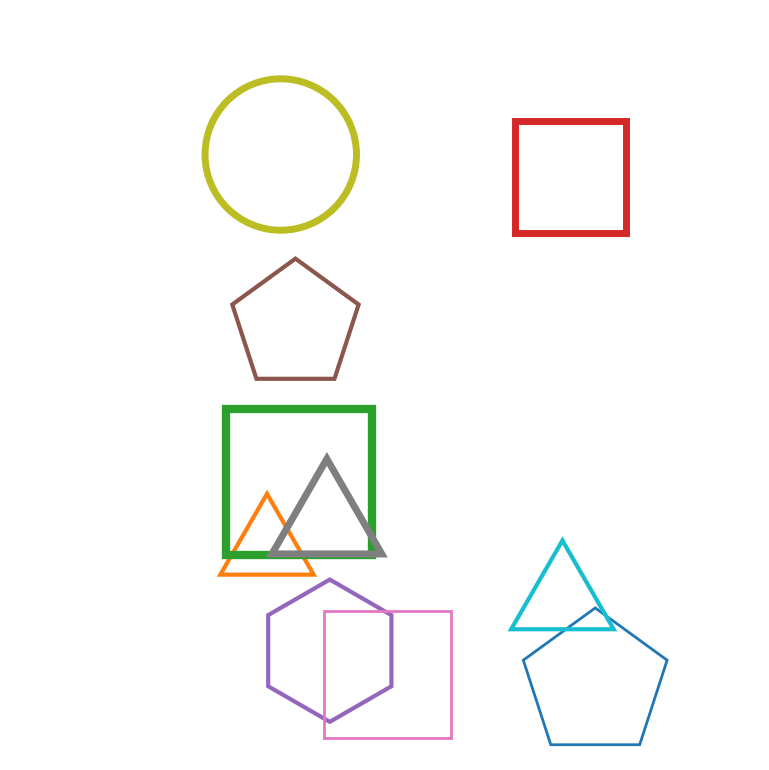[{"shape": "pentagon", "thickness": 1, "radius": 0.49, "center": [0.773, 0.112]}, {"shape": "triangle", "thickness": 1.5, "radius": 0.35, "center": [0.347, 0.289]}, {"shape": "square", "thickness": 3, "radius": 0.47, "center": [0.388, 0.374]}, {"shape": "square", "thickness": 2.5, "radius": 0.36, "center": [0.741, 0.77]}, {"shape": "hexagon", "thickness": 1.5, "radius": 0.46, "center": [0.428, 0.155]}, {"shape": "pentagon", "thickness": 1.5, "radius": 0.43, "center": [0.384, 0.578]}, {"shape": "square", "thickness": 1, "radius": 0.41, "center": [0.503, 0.124]}, {"shape": "triangle", "thickness": 2.5, "radius": 0.41, "center": [0.424, 0.322]}, {"shape": "circle", "thickness": 2.5, "radius": 0.49, "center": [0.365, 0.799]}, {"shape": "triangle", "thickness": 1.5, "radius": 0.38, "center": [0.73, 0.221]}]